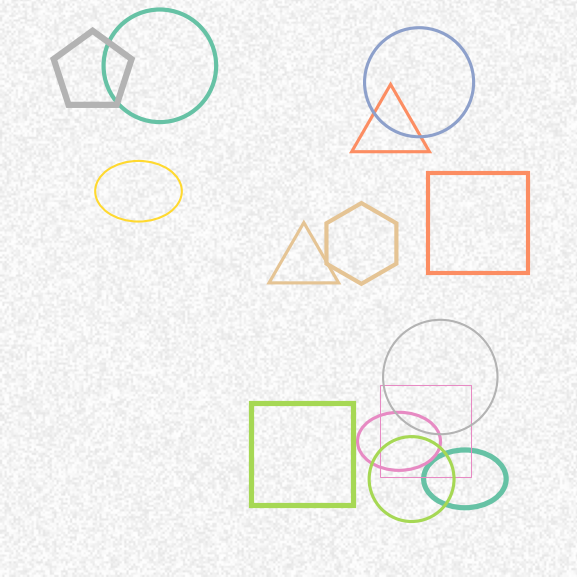[{"shape": "circle", "thickness": 2, "radius": 0.49, "center": [0.277, 0.885]}, {"shape": "oval", "thickness": 2.5, "radius": 0.36, "center": [0.805, 0.17]}, {"shape": "square", "thickness": 2, "radius": 0.44, "center": [0.828, 0.613]}, {"shape": "triangle", "thickness": 1.5, "radius": 0.39, "center": [0.676, 0.775]}, {"shape": "circle", "thickness": 1.5, "radius": 0.47, "center": [0.726, 0.857]}, {"shape": "square", "thickness": 0.5, "radius": 0.4, "center": [0.736, 0.253]}, {"shape": "oval", "thickness": 1.5, "radius": 0.36, "center": [0.691, 0.235]}, {"shape": "circle", "thickness": 1.5, "radius": 0.37, "center": [0.713, 0.17]}, {"shape": "square", "thickness": 2.5, "radius": 0.44, "center": [0.523, 0.213]}, {"shape": "oval", "thickness": 1, "radius": 0.37, "center": [0.24, 0.668]}, {"shape": "triangle", "thickness": 1.5, "radius": 0.35, "center": [0.526, 0.544]}, {"shape": "hexagon", "thickness": 2, "radius": 0.35, "center": [0.626, 0.578]}, {"shape": "pentagon", "thickness": 3, "radius": 0.35, "center": [0.16, 0.875]}, {"shape": "circle", "thickness": 1, "radius": 0.5, "center": [0.762, 0.346]}]